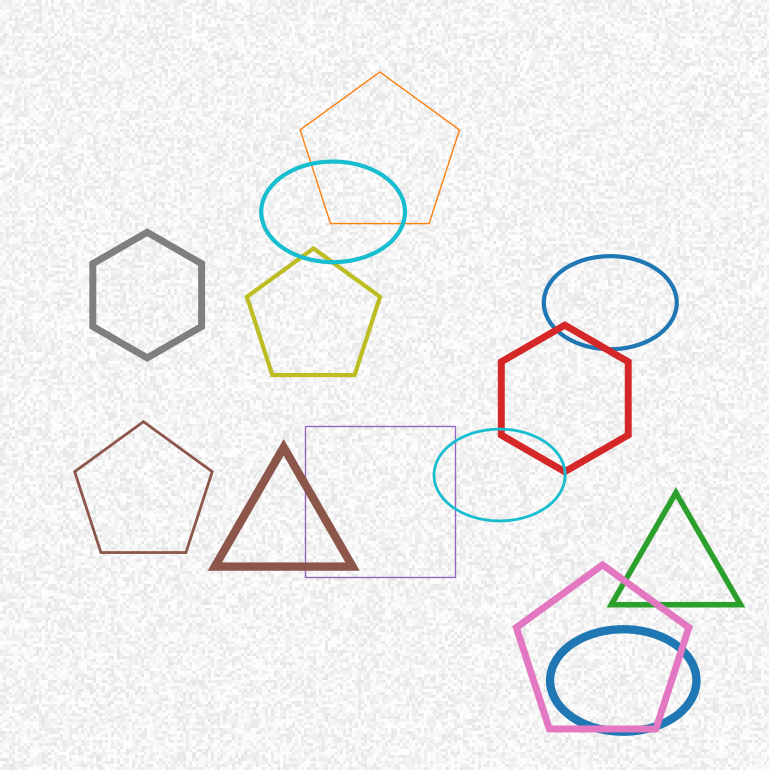[{"shape": "oval", "thickness": 3, "radius": 0.48, "center": [0.809, 0.116]}, {"shape": "oval", "thickness": 1.5, "radius": 0.43, "center": [0.793, 0.607]}, {"shape": "pentagon", "thickness": 0.5, "radius": 0.54, "center": [0.493, 0.798]}, {"shape": "triangle", "thickness": 2, "radius": 0.48, "center": [0.878, 0.263]}, {"shape": "hexagon", "thickness": 2.5, "radius": 0.48, "center": [0.733, 0.483]}, {"shape": "square", "thickness": 0.5, "radius": 0.49, "center": [0.494, 0.349]}, {"shape": "pentagon", "thickness": 1, "radius": 0.47, "center": [0.186, 0.358]}, {"shape": "triangle", "thickness": 3, "radius": 0.52, "center": [0.368, 0.316]}, {"shape": "pentagon", "thickness": 2.5, "radius": 0.59, "center": [0.783, 0.149]}, {"shape": "hexagon", "thickness": 2.5, "radius": 0.41, "center": [0.191, 0.617]}, {"shape": "pentagon", "thickness": 1.5, "radius": 0.45, "center": [0.407, 0.586]}, {"shape": "oval", "thickness": 1.5, "radius": 0.47, "center": [0.433, 0.725]}, {"shape": "oval", "thickness": 1, "radius": 0.43, "center": [0.649, 0.383]}]